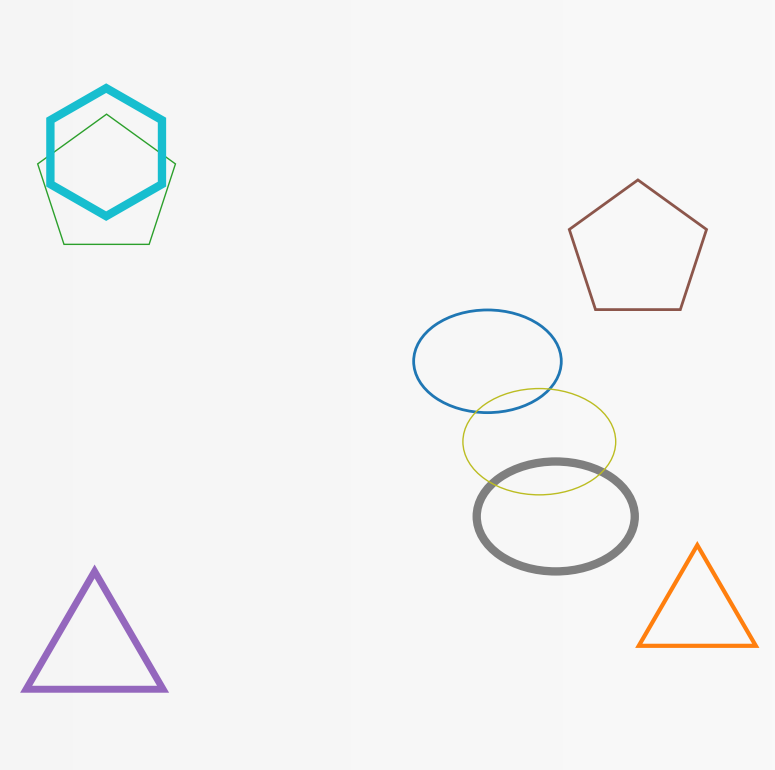[{"shape": "oval", "thickness": 1, "radius": 0.48, "center": [0.629, 0.531]}, {"shape": "triangle", "thickness": 1.5, "radius": 0.44, "center": [0.9, 0.205]}, {"shape": "pentagon", "thickness": 0.5, "radius": 0.47, "center": [0.138, 0.758]}, {"shape": "triangle", "thickness": 2.5, "radius": 0.51, "center": [0.122, 0.156]}, {"shape": "pentagon", "thickness": 1, "radius": 0.47, "center": [0.823, 0.673]}, {"shape": "oval", "thickness": 3, "radius": 0.51, "center": [0.717, 0.329]}, {"shape": "oval", "thickness": 0.5, "radius": 0.49, "center": [0.696, 0.426]}, {"shape": "hexagon", "thickness": 3, "radius": 0.42, "center": [0.137, 0.802]}]